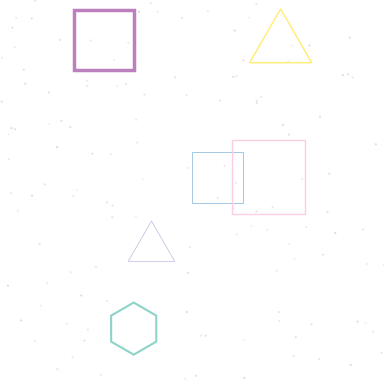[{"shape": "hexagon", "thickness": 1.5, "radius": 0.34, "center": [0.347, 0.146]}, {"shape": "triangle", "thickness": 0.5, "radius": 0.35, "center": [0.393, 0.356]}, {"shape": "square", "thickness": 0.5, "radius": 0.33, "center": [0.565, 0.539]}, {"shape": "square", "thickness": 1, "radius": 0.48, "center": [0.698, 0.54]}, {"shape": "square", "thickness": 2.5, "radius": 0.39, "center": [0.271, 0.897]}, {"shape": "triangle", "thickness": 1, "radius": 0.47, "center": [0.729, 0.884]}]